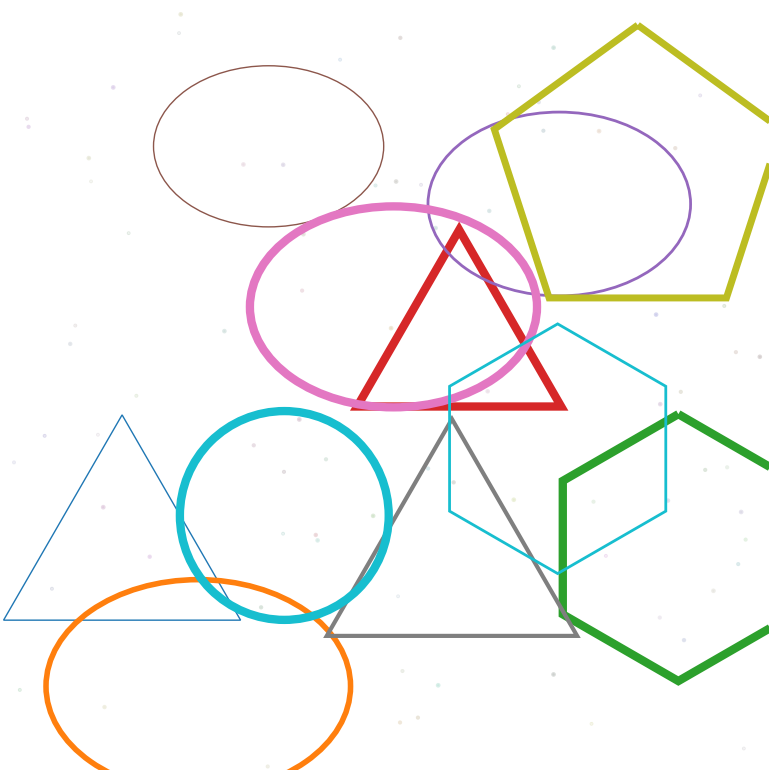[{"shape": "triangle", "thickness": 0.5, "radius": 0.89, "center": [0.159, 0.283]}, {"shape": "oval", "thickness": 2, "radius": 0.99, "center": [0.257, 0.109]}, {"shape": "hexagon", "thickness": 3, "radius": 0.87, "center": [0.881, 0.289]}, {"shape": "triangle", "thickness": 3, "radius": 0.76, "center": [0.596, 0.549]}, {"shape": "oval", "thickness": 1, "radius": 0.85, "center": [0.726, 0.735]}, {"shape": "oval", "thickness": 0.5, "radius": 0.75, "center": [0.349, 0.81]}, {"shape": "oval", "thickness": 3, "radius": 0.93, "center": [0.511, 0.601]}, {"shape": "triangle", "thickness": 1.5, "radius": 0.94, "center": [0.587, 0.268]}, {"shape": "pentagon", "thickness": 2.5, "radius": 0.98, "center": [0.828, 0.772]}, {"shape": "circle", "thickness": 3, "radius": 0.68, "center": [0.369, 0.331]}, {"shape": "hexagon", "thickness": 1, "radius": 0.81, "center": [0.724, 0.417]}]